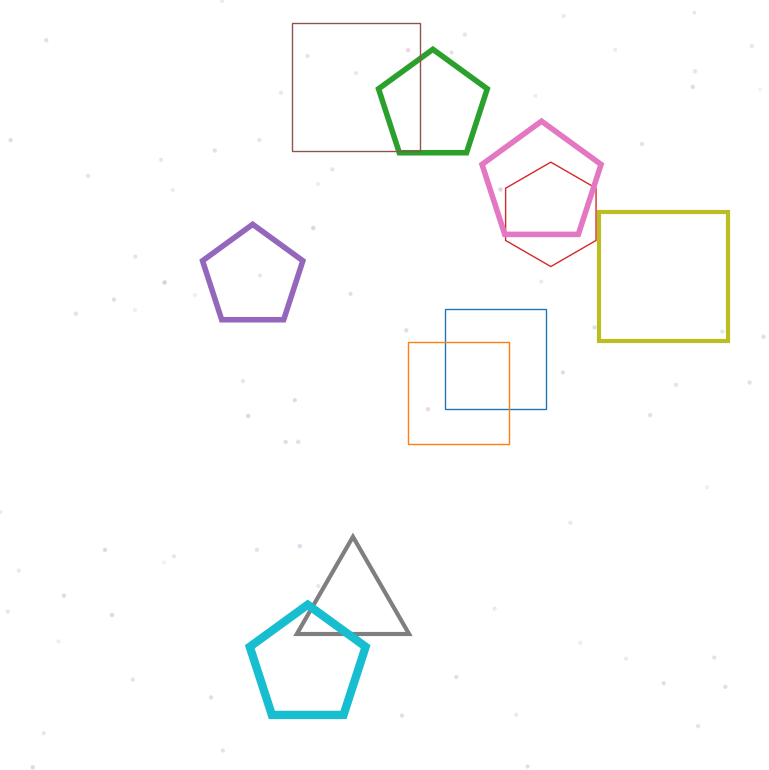[{"shape": "square", "thickness": 0.5, "radius": 0.33, "center": [0.644, 0.534]}, {"shape": "square", "thickness": 0.5, "radius": 0.33, "center": [0.595, 0.489]}, {"shape": "pentagon", "thickness": 2, "radius": 0.37, "center": [0.562, 0.862]}, {"shape": "hexagon", "thickness": 0.5, "radius": 0.34, "center": [0.715, 0.722]}, {"shape": "pentagon", "thickness": 2, "radius": 0.34, "center": [0.328, 0.64]}, {"shape": "square", "thickness": 0.5, "radius": 0.42, "center": [0.462, 0.887]}, {"shape": "pentagon", "thickness": 2, "radius": 0.41, "center": [0.703, 0.761]}, {"shape": "triangle", "thickness": 1.5, "radius": 0.42, "center": [0.458, 0.219]}, {"shape": "square", "thickness": 1.5, "radius": 0.42, "center": [0.862, 0.641]}, {"shape": "pentagon", "thickness": 3, "radius": 0.4, "center": [0.4, 0.136]}]